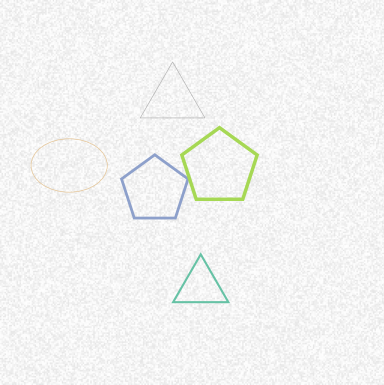[{"shape": "triangle", "thickness": 1.5, "radius": 0.41, "center": [0.521, 0.257]}, {"shape": "pentagon", "thickness": 2, "radius": 0.45, "center": [0.402, 0.507]}, {"shape": "pentagon", "thickness": 2.5, "radius": 0.51, "center": [0.57, 0.566]}, {"shape": "oval", "thickness": 0.5, "radius": 0.5, "center": [0.18, 0.57]}, {"shape": "triangle", "thickness": 0.5, "radius": 0.49, "center": [0.448, 0.742]}]